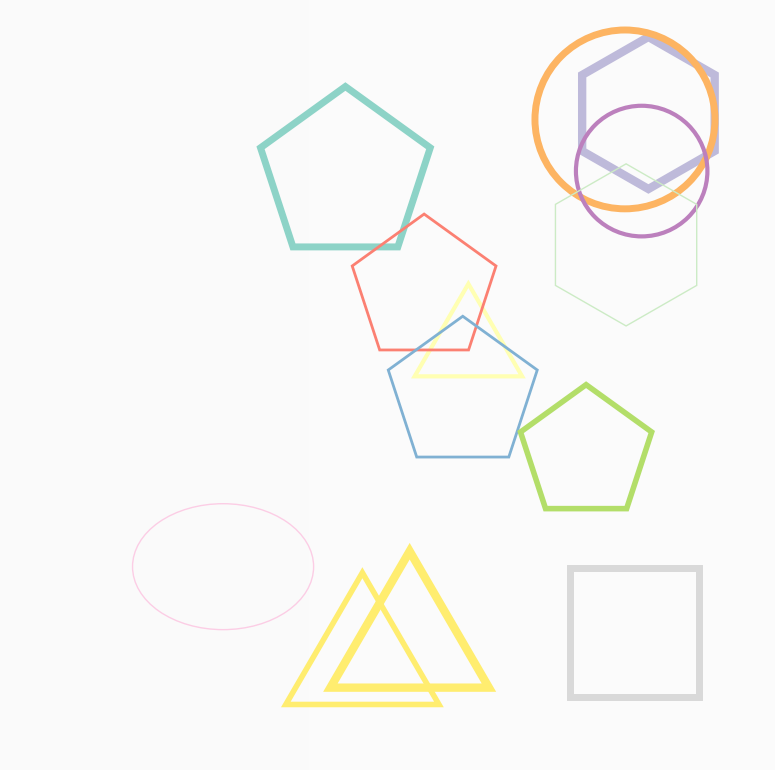[{"shape": "pentagon", "thickness": 2.5, "radius": 0.58, "center": [0.446, 0.772]}, {"shape": "triangle", "thickness": 1.5, "radius": 0.4, "center": [0.604, 0.551]}, {"shape": "hexagon", "thickness": 3, "radius": 0.49, "center": [0.837, 0.853]}, {"shape": "pentagon", "thickness": 1, "radius": 0.49, "center": [0.547, 0.624]}, {"shape": "pentagon", "thickness": 1, "radius": 0.51, "center": [0.597, 0.488]}, {"shape": "circle", "thickness": 2.5, "radius": 0.58, "center": [0.806, 0.845]}, {"shape": "pentagon", "thickness": 2, "radius": 0.44, "center": [0.756, 0.411]}, {"shape": "oval", "thickness": 0.5, "radius": 0.58, "center": [0.288, 0.264]}, {"shape": "square", "thickness": 2.5, "radius": 0.42, "center": [0.819, 0.178]}, {"shape": "circle", "thickness": 1.5, "radius": 0.42, "center": [0.828, 0.778]}, {"shape": "hexagon", "thickness": 0.5, "radius": 0.53, "center": [0.808, 0.682]}, {"shape": "triangle", "thickness": 2, "radius": 0.57, "center": [0.468, 0.142]}, {"shape": "triangle", "thickness": 3, "radius": 0.59, "center": [0.529, 0.166]}]